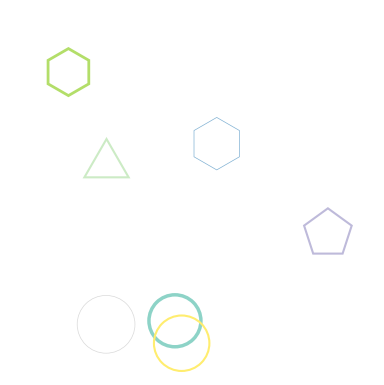[{"shape": "circle", "thickness": 2.5, "radius": 0.34, "center": [0.454, 0.167]}, {"shape": "pentagon", "thickness": 1.5, "radius": 0.33, "center": [0.852, 0.394]}, {"shape": "hexagon", "thickness": 0.5, "radius": 0.34, "center": [0.563, 0.627]}, {"shape": "hexagon", "thickness": 2, "radius": 0.31, "center": [0.178, 0.813]}, {"shape": "circle", "thickness": 0.5, "radius": 0.38, "center": [0.276, 0.158]}, {"shape": "triangle", "thickness": 1.5, "radius": 0.33, "center": [0.277, 0.573]}, {"shape": "circle", "thickness": 1.5, "radius": 0.36, "center": [0.472, 0.108]}]